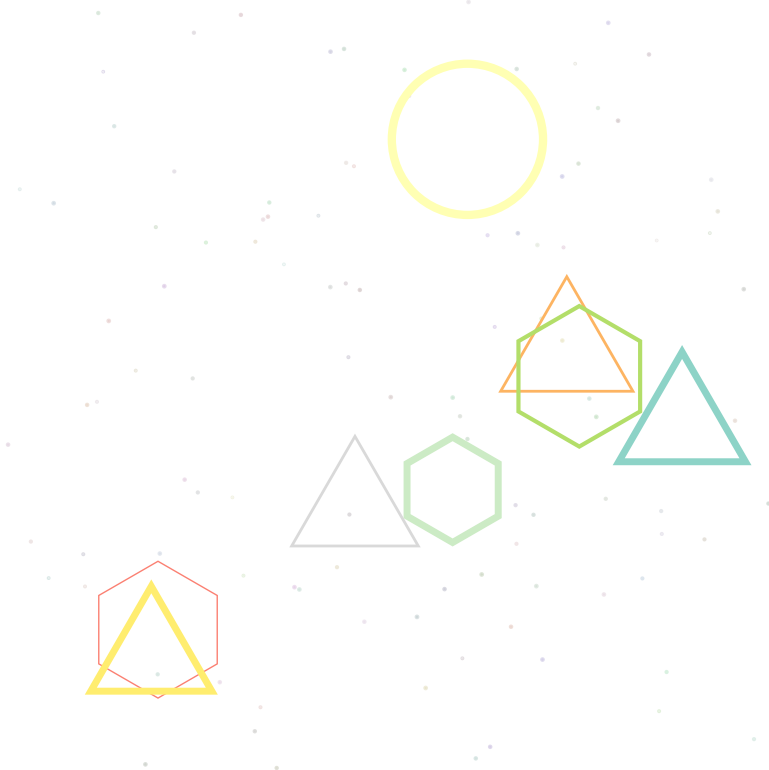[{"shape": "triangle", "thickness": 2.5, "radius": 0.48, "center": [0.886, 0.448]}, {"shape": "circle", "thickness": 3, "radius": 0.49, "center": [0.607, 0.819]}, {"shape": "hexagon", "thickness": 0.5, "radius": 0.44, "center": [0.205, 0.182]}, {"shape": "triangle", "thickness": 1, "radius": 0.5, "center": [0.736, 0.541]}, {"shape": "hexagon", "thickness": 1.5, "radius": 0.46, "center": [0.752, 0.511]}, {"shape": "triangle", "thickness": 1, "radius": 0.47, "center": [0.461, 0.338]}, {"shape": "hexagon", "thickness": 2.5, "radius": 0.34, "center": [0.588, 0.364]}, {"shape": "triangle", "thickness": 2.5, "radius": 0.45, "center": [0.196, 0.148]}]